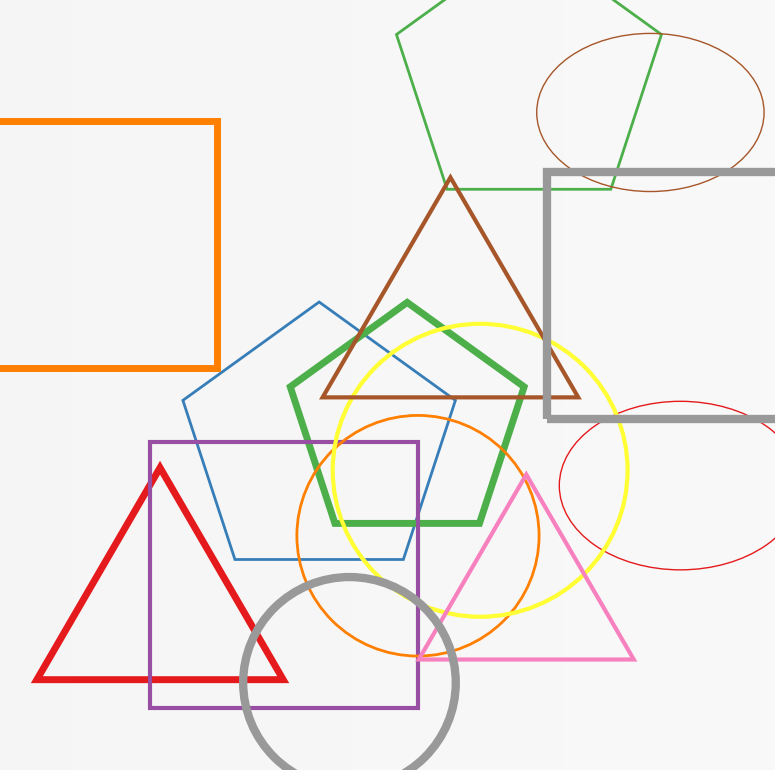[{"shape": "triangle", "thickness": 2.5, "radius": 0.92, "center": [0.206, 0.209]}, {"shape": "oval", "thickness": 0.5, "radius": 0.78, "center": [0.878, 0.369]}, {"shape": "pentagon", "thickness": 1, "radius": 0.92, "center": [0.412, 0.423]}, {"shape": "pentagon", "thickness": 2.5, "radius": 0.79, "center": [0.525, 0.449]}, {"shape": "pentagon", "thickness": 1, "radius": 0.9, "center": [0.683, 0.9]}, {"shape": "square", "thickness": 1.5, "radius": 0.86, "center": [0.366, 0.254]}, {"shape": "square", "thickness": 2.5, "radius": 0.8, "center": [0.12, 0.682]}, {"shape": "circle", "thickness": 1, "radius": 0.78, "center": [0.539, 0.304]}, {"shape": "circle", "thickness": 1.5, "radius": 0.95, "center": [0.62, 0.389]}, {"shape": "triangle", "thickness": 1.5, "radius": 0.95, "center": [0.581, 0.579]}, {"shape": "oval", "thickness": 0.5, "radius": 0.73, "center": [0.839, 0.854]}, {"shape": "triangle", "thickness": 1.5, "radius": 0.8, "center": [0.679, 0.224]}, {"shape": "circle", "thickness": 3, "radius": 0.69, "center": [0.451, 0.113]}, {"shape": "square", "thickness": 3, "radius": 0.8, "center": [0.866, 0.616]}]